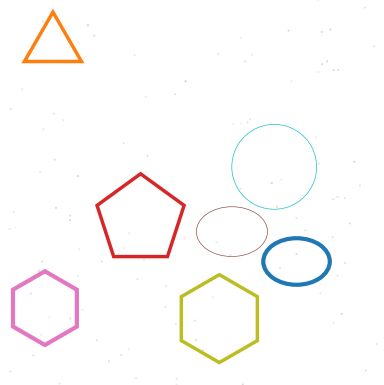[{"shape": "oval", "thickness": 3, "radius": 0.43, "center": [0.77, 0.321]}, {"shape": "triangle", "thickness": 2.5, "radius": 0.43, "center": [0.138, 0.883]}, {"shape": "pentagon", "thickness": 2.5, "radius": 0.59, "center": [0.365, 0.43]}, {"shape": "oval", "thickness": 0.5, "radius": 0.46, "center": [0.602, 0.398]}, {"shape": "hexagon", "thickness": 3, "radius": 0.48, "center": [0.117, 0.2]}, {"shape": "hexagon", "thickness": 2.5, "radius": 0.57, "center": [0.57, 0.172]}, {"shape": "circle", "thickness": 0.5, "radius": 0.55, "center": [0.712, 0.567]}]